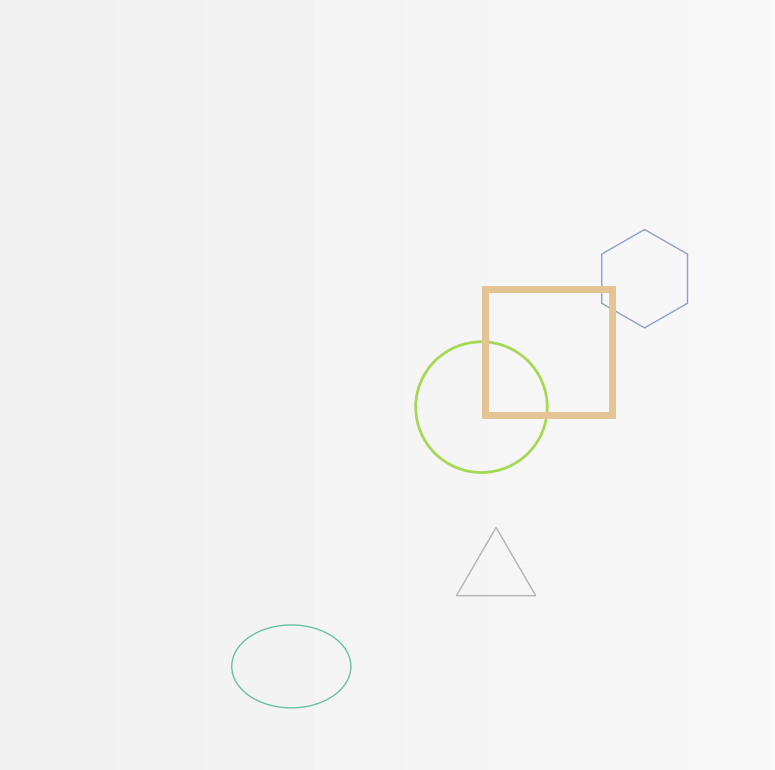[{"shape": "oval", "thickness": 0.5, "radius": 0.38, "center": [0.376, 0.135]}, {"shape": "hexagon", "thickness": 0.5, "radius": 0.32, "center": [0.832, 0.638]}, {"shape": "circle", "thickness": 1, "radius": 0.42, "center": [0.621, 0.471]}, {"shape": "square", "thickness": 2.5, "radius": 0.41, "center": [0.708, 0.543]}, {"shape": "triangle", "thickness": 0.5, "radius": 0.3, "center": [0.64, 0.256]}]